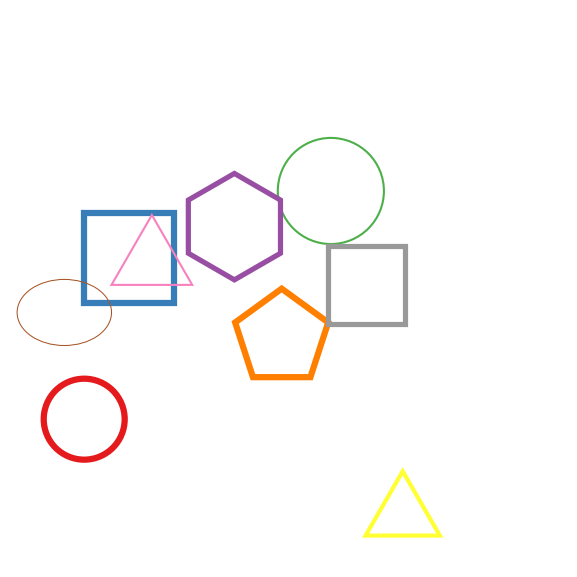[{"shape": "circle", "thickness": 3, "radius": 0.35, "center": [0.146, 0.273]}, {"shape": "square", "thickness": 3, "radius": 0.39, "center": [0.224, 0.553]}, {"shape": "circle", "thickness": 1, "radius": 0.46, "center": [0.573, 0.668]}, {"shape": "hexagon", "thickness": 2.5, "radius": 0.46, "center": [0.406, 0.607]}, {"shape": "pentagon", "thickness": 3, "radius": 0.42, "center": [0.488, 0.415]}, {"shape": "triangle", "thickness": 2, "radius": 0.37, "center": [0.697, 0.109]}, {"shape": "oval", "thickness": 0.5, "radius": 0.41, "center": [0.111, 0.458]}, {"shape": "triangle", "thickness": 1, "radius": 0.4, "center": [0.263, 0.546]}, {"shape": "square", "thickness": 2.5, "radius": 0.33, "center": [0.635, 0.506]}]